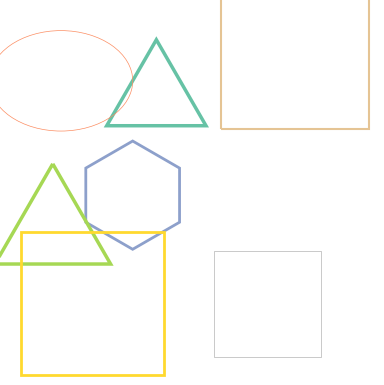[{"shape": "triangle", "thickness": 2.5, "radius": 0.74, "center": [0.406, 0.748]}, {"shape": "oval", "thickness": 0.5, "radius": 0.93, "center": [0.158, 0.79]}, {"shape": "hexagon", "thickness": 2, "radius": 0.7, "center": [0.345, 0.493]}, {"shape": "triangle", "thickness": 2.5, "radius": 0.87, "center": [0.137, 0.401]}, {"shape": "square", "thickness": 2, "radius": 0.93, "center": [0.24, 0.211]}, {"shape": "square", "thickness": 1.5, "radius": 0.96, "center": [0.766, 0.855]}, {"shape": "square", "thickness": 0.5, "radius": 0.69, "center": [0.695, 0.21]}]